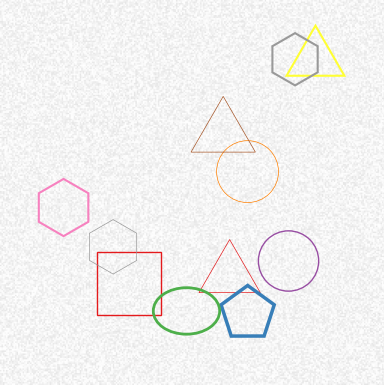[{"shape": "square", "thickness": 1, "radius": 0.41, "center": [0.335, 0.263]}, {"shape": "triangle", "thickness": 0.5, "radius": 0.46, "center": [0.596, 0.286]}, {"shape": "pentagon", "thickness": 2.5, "radius": 0.36, "center": [0.643, 0.186]}, {"shape": "oval", "thickness": 2, "radius": 0.43, "center": [0.484, 0.192]}, {"shape": "circle", "thickness": 1, "radius": 0.39, "center": [0.749, 0.322]}, {"shape": "circle", "thickness": 0.5, "radius": 0.4, "center": [0.643, 0.554]}, {"shape": "triangle", "thickness": 1.5, "radius": 0.43, "center": [0.819, 0.847]}, {"shape": "triangle", "thickness": 0.5, "radius": 0.48, "center": [0.58, 0.653]}, {"shape": "hexagon", "thickness": 1.5, "radius": 0.37, "center": [0.165, 0.461]}, {"shape": "hexagon", "thickness": 0.5, "radius": 0.35, "center": [0.294, 0.359]}, {"shape": "hexagon", "thickness": 1.5, "radius": 0.34, "center": [0.766, 0.846]}]